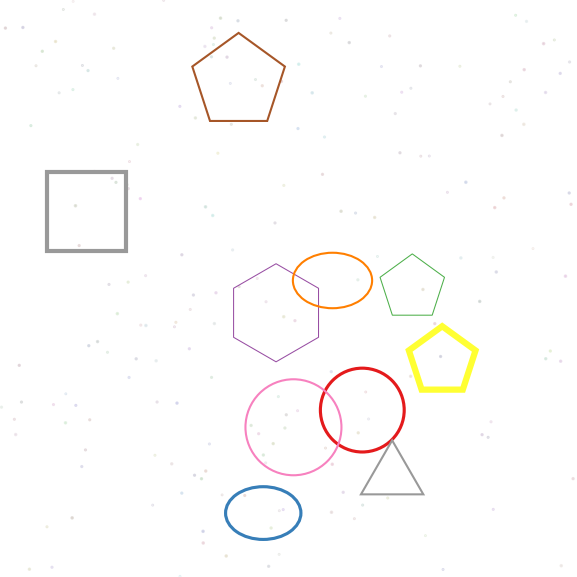[{"shape": "circle", "thickness": 1.5, "radius": 0.36, "center": [0.627, 0.289]}, {"shape": "oval", "thickness": 1.5, "radius": 0.33, "center": [0.456, 0.111]}, {"shape": "pentagon", "thickness": 0.5, "radius": 0.29, "center": [0.714, 0.501]}, {"shape": "hexagon", "thickness": 0.5, "radius": 0.42, "center": [0.478, 0.458]}, {"shape": "oval", "thickness": 1, "radius": 0.34, "center": [0.576, 0.513]}, {"shape": "pentagon", "thickness": 3, "radius": 0.3, "center": [0.766, 0.374]}, {"shape": "pentagon", "thickness": 1, "radius": 0.42, "center": [0.413, 0.858]}, {"shape": "circle", "thickness": 1, "radius": 0.42, "center": [0.508, 0.259]}, {"shape": "triangle", "thickness": 1, "radius": 0.31, "center": [0.679, 0.174]}, {"shape": "square", "thickness": 2, "radius": 0.34, "center": [0.15, 0.633]}]